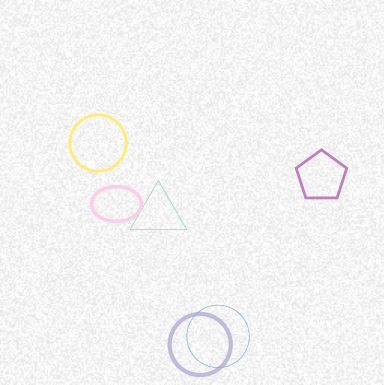[{"shape": "triangle", "thickness": 0.5, "radius": 0.43, "center": [0.411, 0.446]}, {"shape": "circle", "thickness": 3, "radius": 0.4, "center": [0.52, 0.105]}, {"shape": "circle", "thickness": 0.5, "radius": 0.41, "center": [0.566, 0.126]}, {"shape": "oval", "thickness": 2.5, "radius": 0.32, "center": [0.303, 0.47]}, {"shape": "pentagon", "thickness": 2, "radius": 0.35, "center": [0.835, 0.542]}, {"shape": "circle", "thickness": 2, "radius": 0.37, "center": [0.254, 0.629]}]